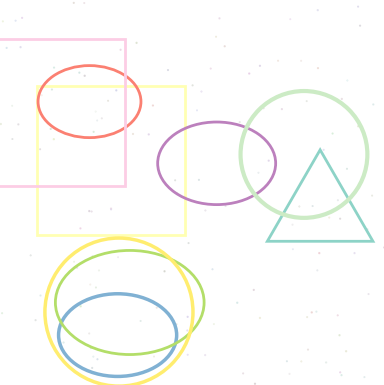[{"shape": "triangle", "thickness": 2, "radius": 0.79, "center": [0.832, 0.452]}, {"shape": "square", "thickness": 2, "radius": 0.96, "center": [0.288, 0.583]}, {"shape": "oval", "thickness": 2, "radius": 0.67, "center": [0.232, 0.736]}, {"shape": "oval", "thickness": 2.5, "radius": 0.77, "center": [0.306, 0.13]}, {"shape": "oval", "thickness": 2, "radius": 0.97, "center": [0.337, 0.214]}, {"shape": "square", "thickness": 2, "radius": 0.95, "center": [0.134, 0.707]}, {"shape": "oval", "thickness": 2, "radius": 0.77, "center": [0.563, 0.576]}, {"shape": "circle", "thickness": 3, "radius": 0.82, "center": [0.79, 0.599]}, {"shape": "circle", "thickness": 2.5, "radius": 0.96, "center": [0.309, 0.189]}]